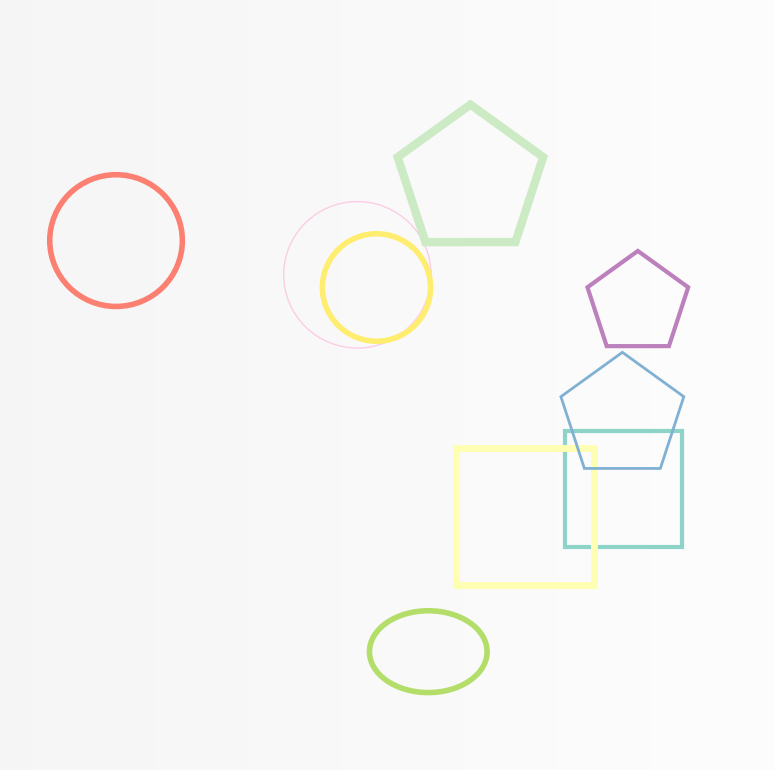[{"shape": "square", "thickness": 1.5, "radius": 0.38, "center": [0.804, 0.365]}, {"shape": "square", "thickness": 2.5, "radius": 0.45, "center": [0.677, 0.33]}, {"shape": "circle", "thickness": 2, "radius": 0.43, "center": [0.15, 0.688]}, {"shape": "pentagon", "thickness": 1, "radius": 0.42, "center": [0.803, 0.459]}, {"shape": "oval", "thickness": 2, "radius": 0.38, "center": [0.553, 0.154]}, {"shape": "circle", "thickness": 0.5, "radius": 0.48, "center": [0.461, 0.643]}, {"shape": "pentagon", "thickness": 1.5, "radius": 0.34, "center": [0.823, 0.606]}, {"shape": "pentagon", "thickness": 3, "radius": 0.49, "center": [0.607, 0.765]}, {"shape": "circle", "thickness": 2, "radius": 0.35, "center": [0.486, 0.627]}]